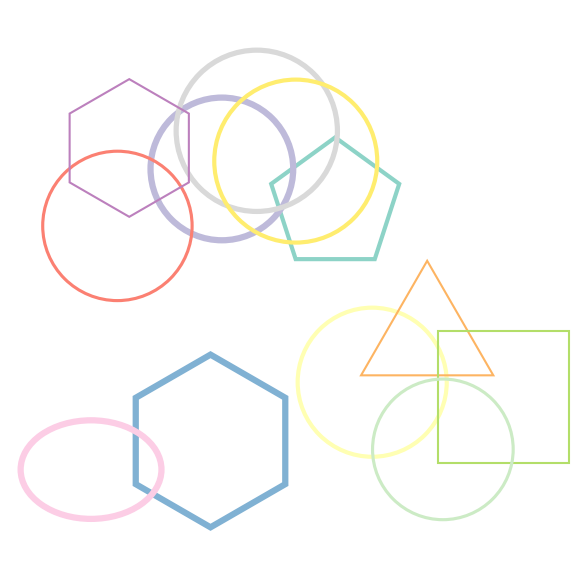[{"shape": "pentagon", "thickness": 2, "radius": 0.58, "center": [0.58, 0.645]}, {"shape": "circle", "thickness": 2, "radius": 0.65, "center": [0.645, 0.337]}, {"shape": "circle", "thickness": 3, "radius": 0.62, "center": [0.384, 0.707]}, {"shape": "circle", "thickness": 1.5, "radius": 0.65, "center": [0.203, 0.608]}, {"shape": "hexagon", "thickness": 3, "radius": 0.75, "center": [0.365, 0.236]}, {"shape": "triangle", "thickness": 1, "radius": 0.66, "center": [0.74, 0.415]}, {"shape": "square", "thickness": 1, "radius": 0.57, "center": [0.872, 0.312]}, {"shape": "oval", "thickness": 3, "radius": 0.61, "center": [0.158, 0.186]}, {"shape": "circle", "thickness": 2.5, "radius": 0.7, "center": [0.445, 0.773]}, {"shape": "hexagon", "thickness": 1, "radius": 0.6, "center": [0.224, 0.743]}, {"shape": "circle", "thickness": 1.5, "radius": 0.61, "center": [0.767, 0.221]}, {"shape": "circle", "thickness": 2, "radius": 0.71, "center": [0.512, 0.72]}]